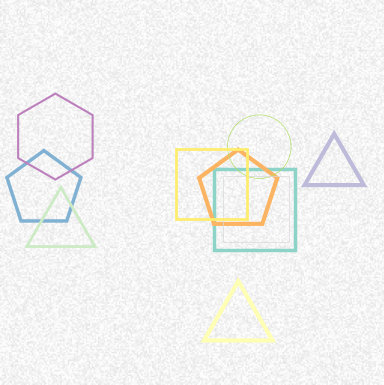[{"shape": "square", "thickness": 2.5, "radius": 0.52, "center": [0.661, 0.457]}, {"shape": "triangle", "thickness": 3, "radius": 0.51, "center": [0.619, 0.167]}, {"shape": "triangle", "thickness": 3, "radius": 0.44, "center": [0.868, 0.564]}, {"shape": "pentagon", "thickness": 2.5, "radius": 0.51, "center": [0.114, 0.508]}, {"shape": "pentagon", "thickness": 3, "radius": 0.53, "center": [0.619, 0.505]}, {"shape": "circle", "thickness": 0.5, "radius": 0.41, "center": [0.673, 0.619]}, {"shape": "square", "thickness": 0.5, "radius": 0.43, "center": [0.665, 0.457]}, {"shape": "hexagon", "thickness": 1.5, "radius": 0.56, "center": [0.144, 0.645]}, {"shape": "triangle", "thickness": 2, "radius": 0.51, "center": [0.158, 0.411]}, {"shape": "square", "thickness": 2, "radius": 0.46, "center": [0.55, 0.522]}]